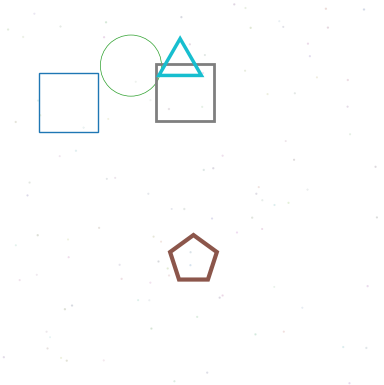[{"shape": "square", "thickness": 1, "radius": 0.38, "center": [0.178, 0.734]}, {"shape": "circle", "thickness": 0.5, "radius": 0.4, "center": [0.34, 0.83]}, {"shape": "pentagon", "thickness": 3, "radius": 0.32, "center": [0.503, 0.326]}, {"shape": "square", "thickness": 2, "radius": 0.37, "center": [0.481, 0.76]}, {"shape": "triangle", "thickness": 2.5, "radius": 0.32, "center": [0.468, 0.836]}]